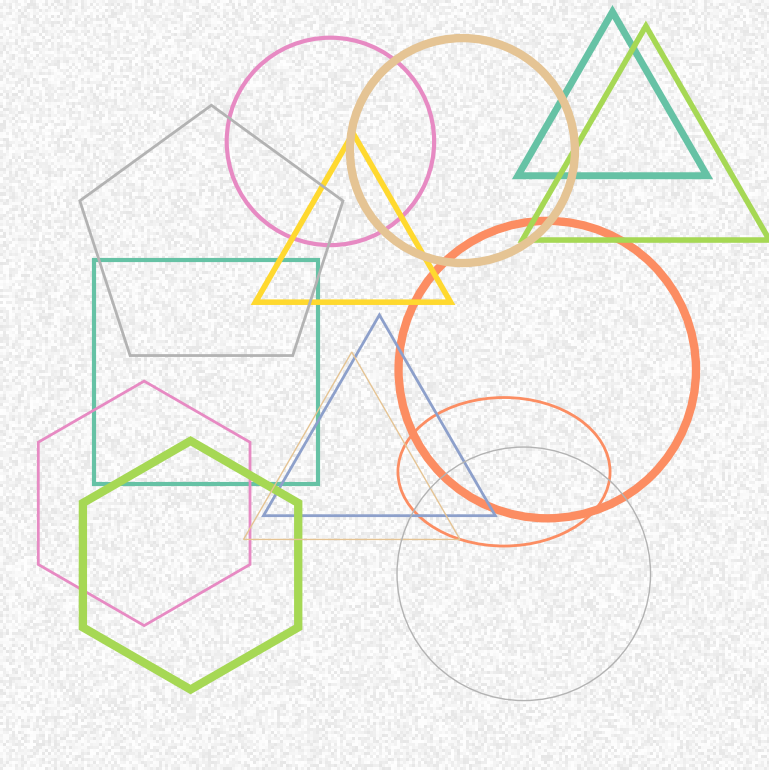[{"shape": "triangle", "thickness": 2.5, "radius": 0.71, "center": [0.795, 0.843]}, {"shape": "square", "thickness": 1.5, "radius": 0.73, "center": [0.267, 0.517]}, {"shape": "circle", "thickness": 3, "radius": 0.97, "center": [0.711, 0.52]}, {"shape": "oval", "thickness": 1, "radius": 0.69, "center": [0.655, 0.387]}, {"shape": "triangle", "thickness": 1, "radius": 0.87, "center": [0.493, 0.417]}, {"shape": "hexagon", "thickness": 1, "radius": 0.79, "center": [0.187, 0.346]}, {"shape": "circle", "thickness": 1.5, "radius": 0.67, "center": [0.429, 0.816]}, {"shape": "hexagon", "thickness": 3, "radius": 0.81, "center": [0.247, 0.266]}, {"shape": "triangle", "thickness": 2, "radius": 0.93, "center": [0.839, 0.781]}, {"shape": "triangle", "thickness": 2, "radius": 0.73, "center": [0.459, 0.681]}, {"shape": "circle", "thickness": 3, "radius": 0.73, "center": [0.601, 0.804]}, {"shape": "triangle", "thickness": 0.5, "radius": 0.81, "center": [0.457, 0.381]}, {"shape": "circle", "thickness": 0.5, "radius": 0.82, "center": [0.68, 0.255]}, {"shape": "pentagon", "thickness": 1, "radius": 0.9, "center": [0.275, 0.684]}]